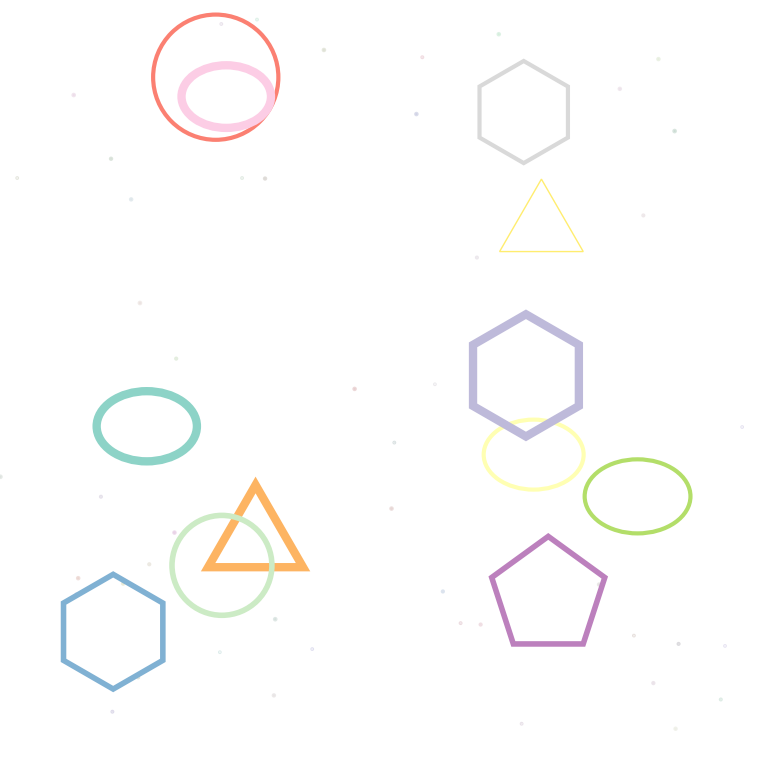[{"shape": "oval", "thickness": 3, "radius": 0.33, "center": [0.191, 0.446]}, {"shape": "oval", "thickness": 1.5, "radius": 0.32, "center": [0.693, 0.41]}, {"shape": "hexagon", "thickness": 3, "radius": 0.4, "center": [0.683, 0.512]}, {"shape": "circle", "thickness": 1.5, "radius": 0.41, "center": [0.28, 0.9]}, {"shape": "hexagon", "thickness": 2, "radius": 0.37, "center": [0.147, 0.18]}, {"shape": "triangle", "thickness": 3, "radius": 0.36, "center": [0.332, 0.299]}, {"shape": "oval", "thickness": 1.5, "radius": 0.34, "center": [0.828, 0.355]}, {"shape": "oval", "thickness": 3, "radius": 0.29, "center": [0.294, 0.875]}, {"shape": "hexagon", "thickness": 1.5, "radius": 0.33, "center": [0.68, 0.854]}, {"shape": "pentagon", "thickness": 2, "radius": 0.39, "center": [0.712, 0.226]}, {"shape": "circle", "thickness": 2, "radius": 0.32, "center": [0.288, 0.266]}, {"shape": "triangle", "thickness": 0.5, "radius": 0.31, "center": [0.703, 0.705]}]